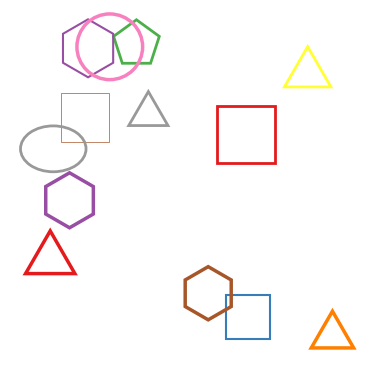[{"shape": "triangle", "thickness": 2.5, "radius": 0.37, "center": [0.13, 0.326]}, {"shape": "square", "thickness": 2, "radius": 0.37, "center": [0.639, 0.651]}, {"shape": "square", "thickness": 1.5, "radius": 0.29, "center": [0.645, 0.176]}, {"shape": "pentagon", "thickness": 2, "radius": 0.31, "center": [0.354, 0.886]}, {"shape": "hexagon", "thickness": 1.5, "radius": 0.38, "center": [0.229, 0.875]}, {"shape": "hexagon", "thickness": 2.5, "radius": 0.36, "center": [0.181, 0.48]}, {"shape": "triangle", "thickness": 2.5, "radius": 0.32, "center": [0.864, 0.128]}, {"shape": "triangle", "thickness": 2, "radius": 0.35, "center": [0.799, 0.809]}, {"shape": "hexagon", "thickness": 2.5, "radius": 0.35, "center": [0.541, 0.238]}, {"shape": "square", "thickness": 0.5, "radius": 0.31, "center": [0.22, 0.695]}, {"shape": "circle", "thickness": 2.5, "radius": 0.43, "center": [0.285, 0.878]}, {"shape": "triangle", "thickness": 2, "radius": 0.29, "center": [0.385, 0.703]}, {"shape": "oval", "thickness": 2, "radius": 0.43, "center": [0.138, 0.613]}]